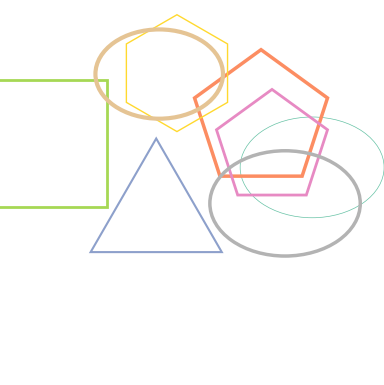[{"shape": "oval", "thickness": 0.5, "radius": 0.93, "center": [0.811, 0.565]}, {"shape": "pentagon", "thickness": 2.5, "radius": 0.91, "center": [0.678, 0.689]}, {"shape": "triangle", "thickness": 1.5, "radius": 0.98, "center": [0.406, 0.444]}, {"shape": "pentagon", "thickness": 2, "radius": 0.76, "center": [0.706, 0.616]}, {"shape": "square", "thickness": 2, "radius": 0.82, "center": [0.114, 0.628]}, {"shape": "hexagon", "thickness": 1, "radius": 0.76, "center": [0.46, 0.81]}, {"shape": "oval", "thickness": 3, "radius": 0.83, "center": [0.413, 0.808]}, {"shape": "oval", "thickness": 2.5, "radius": 0.98, "center": [0.74, 0.472]}]